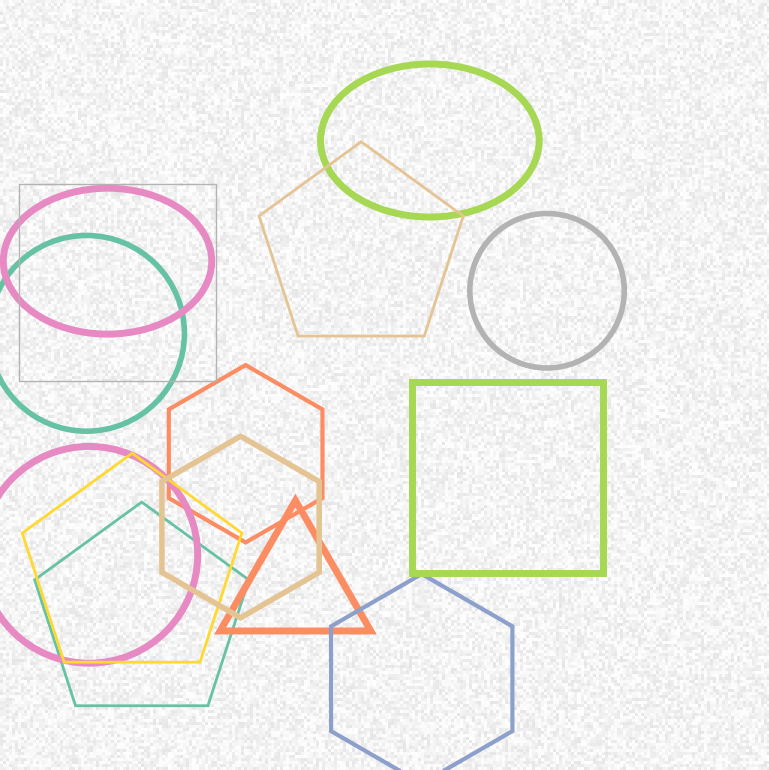[{"shape": "pentagon", "thickness": 1, "radius": 0.73, "center": [0.184, 0.202]}, {"shape": "circle", "thickness": 2, "radius": 0.64, "center": [0.112, 0.567]}, {"shape": "triangle", "thickness": 2.5, "radius": 0.56, "center": [0.384, 0.237]}, {"shape": "hexagon", "thickness": 1.5, "radius": 0.58, "center": [0.319, 0.411]}, {"shape": "hexagon", "thickness": 1.5, "radius": 0.68, "center": [0.548, 0.119]}, {"shape": "circle", "thickness": 2.5, "radius": 0.7, "center": [0.116, 0.279]}, {"shape": "oval", "thickness": 2.5, "radius": 0.68, "center": [0.14, 0.661]}, {"shape": "oval", "thickness": 2.5, "radius": 0.71, "center": [0.558, 0.818]}, {"shape": "square", "thickness": 2.5, "radius": 0.62, "center": [0.659, 0.379]}, {"shape": "pentagon", "thickness": 1, "radius": 0.75, "center": [0.172, 0.261]}, {"shape": "pentagon", "thickness": 1, "radius": 0.7, "center": [0.469, 0.676]}, {"shape": "hexagon", "thickness": 2, "radius": 0.59, "center": [0.312, 0.316]}, {"shape": "circle", "thickness": 2, "radius": 0.5, "center": [0.71, 0.622]}, {"shape": "square", "thickness": 0.5, "radius": 0.64, "center": [0.153, 0.633]}]